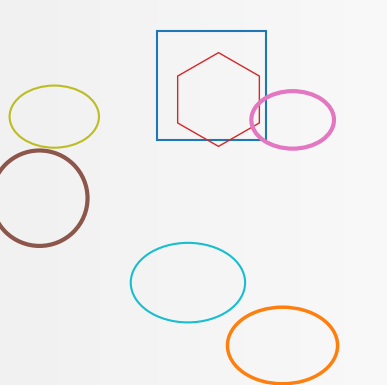[{"shape": "square", "thickness": 1.5, "radius": 0.71, "center": [0.546, 0.778]}, {"shape": "oval", "thickness": 2.5, "radius": 0.71, "center": [0.729, 0.103]}, {"shape": "hexagon", "thickness": 1, "radius": 0.61, "center": [0.564, 0.742]}, {"shape": "circle", "thickness": 3, "radius": 0.62, "center": [0.102, 0.485]}, {"shape": "oval", "thickness": 3, "radius": 0.53, "center": [0.755, 0.689]}, {"shape": "oval", "thickness": 1.5, "radius": 0.58, "center": [0.14, 0.697]}, {"shape": "oval", "thickness": 1.5, "radius": 0.74, "center": [0.485, 0.266]}]